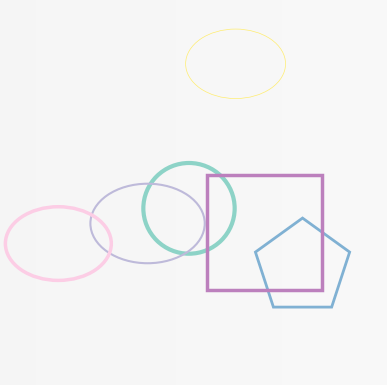[{"shape": "circle", "thickness": 3, "radius": 0.59, "center": [0.488, 0.459]}, {"shape": "oval", "thickness": 1.5, "radius": 0.74, "center": [0.381, 0.42]}, {"shape": "pentagon", "thickness": 2, "radius": 0.64, "center": [0.781, 0.306]}, {"shape": "oval", "thickness": 2.5, "radius": 0.68, "center": [0.151, 0.367]}, {"shape": "square", "thickness": 2.5, "radius": 0.74, "center": [0.683, 0.396]}, {"shape": "oval", "thickness": 0.5, "radius": 0.64, "center": [0.608, 0.834]}]